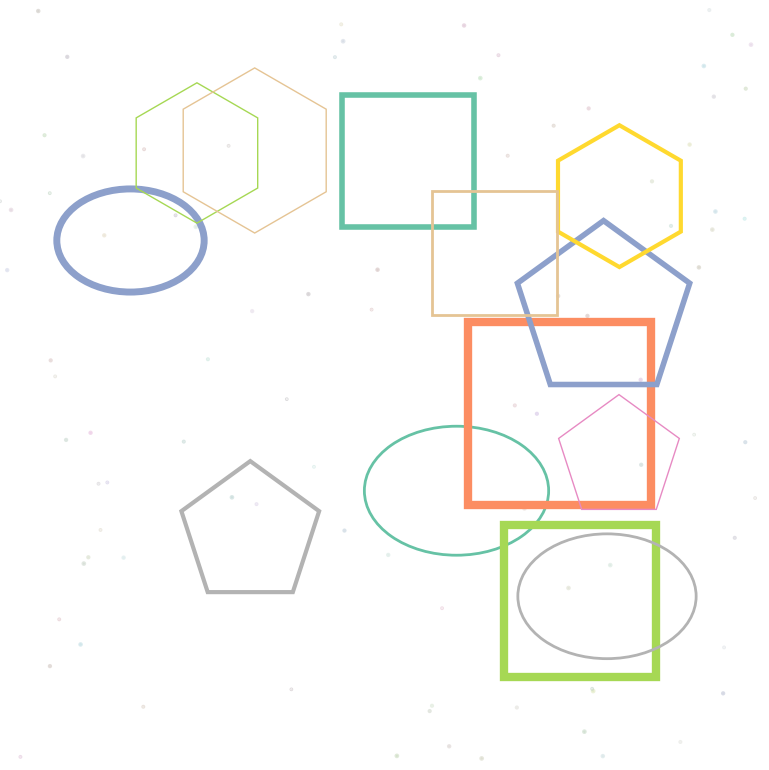[{"shape": "oval", "thickness": 1, "radius": 0.6, "center": [0.593, 0.363]}, {"shape": "square", "thickness": 2, "radius": 0.43, "center": [0.529, 0.79]}, {"shape": "square", "thickness": 3, "radius": 0.6, "center": [0.727, 0.463]}, {"shape": "pentagon", "thickness": 2, "radius": 0.59, "center": [0.784, 0.596]}, {"shape": "oval", "thickness": 2.5, "radius": 0.48, "center": [0.169, 0.688]}, {"shape": "pentagon", "thickness": 0.5, "radius": 0.41, "center": [0.804, 0.405]}, {"shape": "hexagon", "thickness": 0.5, "radius": 0.46, "center": [0.256, 0.801]}, {"shape": "square", "thickness": 3, "radius": 0.5, "center": [0.753, 0.219]}, {"shape": "hexagon", "thickness": 1.5, "radius": 0.46, "center": [0.804, 0.745]}, {"shape": "square", "thickness": 1, "radius": 0.4, "center": [0.642, 0.672]}, {"shape": "hexagon", "thickness": 0.5, "radius": 0.54, "center": [0.331, 0.805]}, {"shape": "oval", "thickness": 1, "radius": 0.58, "center": [0.788, 0.226]}, {"shape": "pentagon", "thickness": 1.5, "radius": 0.47, "center": [0.325, 0.307]}]